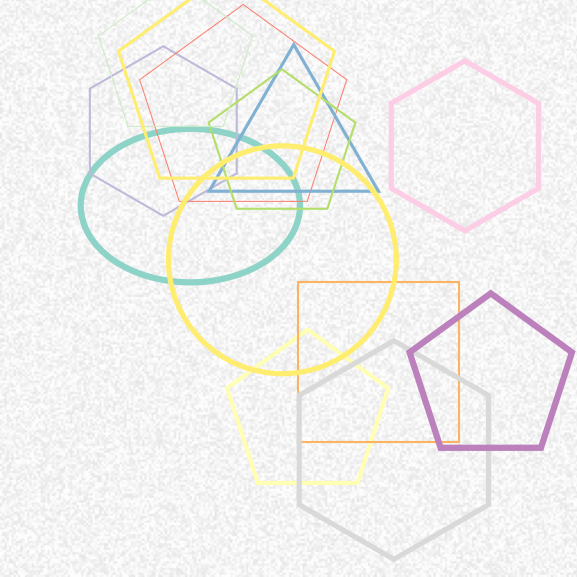[{"shape": "oval", "thickness": 3, "radius": 0.95, "center": [0.33, 0.643]}, {"shape": "pentagon", "thickness": 2, "radius": 0.73, "center": [0.533, 0.282]}, {"shape": "hexagon", "thickness": 1, "radius": 0.73, "center": [0.283, 0.772]}, {"shape": "pentagon", "thickness": 0.5, "radius": 0.94, "center": [0.421, 0.803]}, {"shape": "triangle", "thickness": 1.5, "radius": 0.85, "center": [0.509, 0.753]}, {"shape": "square", "thickness": 1, "radius": 0.69, "center": [0.656, 0.373]}, {"shape": "pentagon", "thickness": 1, "radius": 0.67, "center": [0.488, 0.746]}, {"shape": "hexagon", "thickness": 2.5, "radius": 0.74, "center": [0.805, 0.747]}, {"shape": "hexagon", "thickness": 2.5, "radius": 0.95, "center": [0.682, 0.22]}, {"shape": "pentagon", "thickness": 3, "radius": 0.74, "center": [0.85, 0.343]}, {"shape": "pentagon", "thickness": 0.5, "radius": 0.7, "center": [0.304, 0.894]}, {"shape": "pentagon", "thickness": 1.5, "radius": 0.98, "center": [0.392, 0.85]}, {"shape": "circle", "thickness": 2.5, "radius": 0.99, "center": [0.489, 0.549]}]